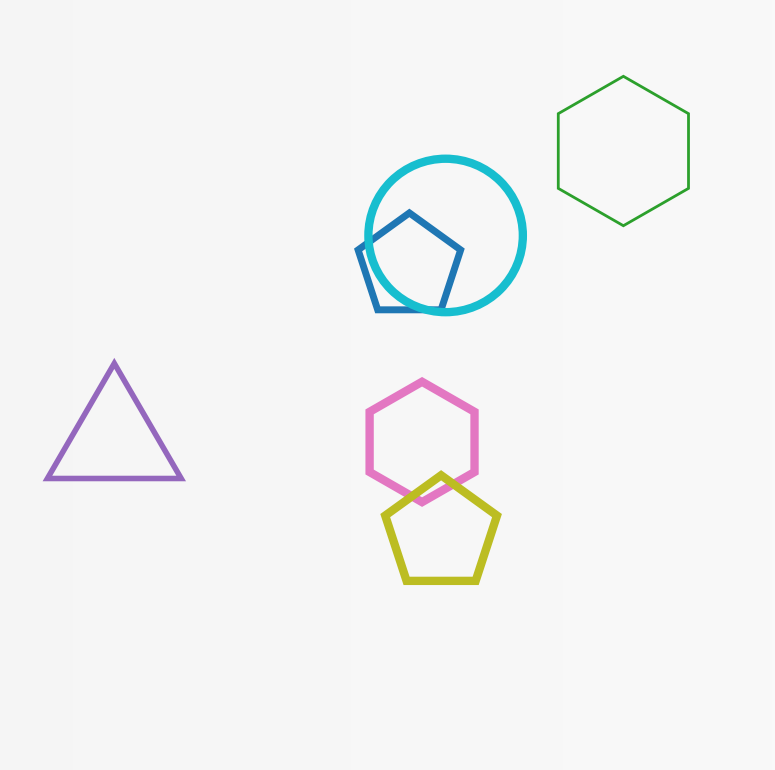[{"shape": "pentagon", "thickness": 2.5, "radius": 0.35, "center": [0.528, 0.654]}, {"shape": "hexagon", "thickness": 1, "radius": 0.49, "center": [0.804, 0.804]}, {"shape": "triangle", "thickness": 2, "radius": 0.5, "center": [0.147, 0.428]}, {"shape": "hexagon", "thickness": 3, "radius": 0.39, "center": [0.545, 0.426]}, {"shape": "pentagon", "thickness": 3, "radius": 0.38, "center": [0.569, 0.307]}, {"shape": "circle", "thickness": 3, "radius": 0.5, "center": [0.575, 0.694]}]